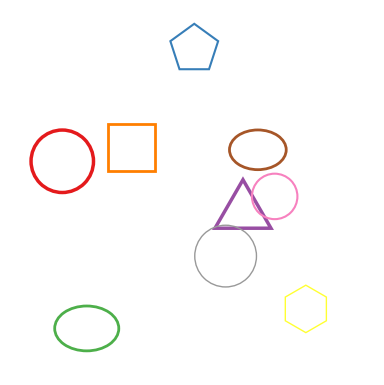[{"shape": "circle", "thickness": 2.5, "radius": 0.41, "center": [0.162, 0.581]}, {"shape": "pentagon", "thickness": 1.5, "radius": 0.33, "center": [0.505, 0.873]}, {"shape": "oval", "thickness": 2, "radius": 0.42, "center": [0.225, 0.147]}, {"shape": "triangle", "thickness": 2.5, "radius": 0.42, "center": [0.631, 0.449]}, {"shape": "square", "thickness": 2, "radius": 0.31, "center": [0.341, 0.616]}, {"shape": "hexagon", "thickness": 1, "radius": 0.31, "center": [0.794, 0.198]}, {"shape": "oval", "thickness": 2, "radius": 0.37, "center": [0.67, 0.611]}, {"shape": "circle", "thickness": 1.5, "radius": 0.3, "center": [0.713, 0.49]}, {"shape": "circle", "thickness": 1, "radius": 0.4, "center": [0.586, 0.335]}]